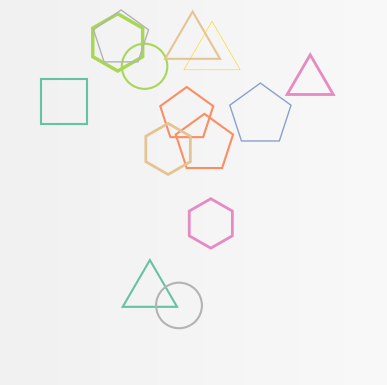[{"shape": "triangle", "thickness": 1.5, "radius": 0.4, "center": [0.387, 0.244]}, {"shape": "square", "thickness": 1.5, "radius": 0.29, "center": [0.165, 0.737]}, {"shape": "pentagon", "thickness": 1.5, "radius": 0.36, "center": [0.482, 0.702]}, {"shape": "pentagon", "thickness": 1.5, "radius": 0.39, "center": [0.527, 0.627]}, {"shape": "pentagon", "thickness": 1, "radius": 0.42, "center": [0.672, 0.701]}, {"shape": "hexagon", "thickness": 2, "radius": 0.32, "center": [0.544, 0.42]}, {"shape": "triangle", "thickness": 2, "radius": 0.34, "center": [0.801, 0.789]}, {"shape": "circle", "thickness": 1.5, "radius": 0.29, "center": [0.373, 0.828]}, {"shape": "hexagon", "thickness": 2.5, "radius": 0.37, "center": [0.304, 0.89]}, {"shape": "triangle", "thickness": 0.5, "radius": 0.42, "center": [0.547, 0.861]}, {"shape": "hexagon", "thickness": 2, "radius": 0.33, "center": [0.434, 0.613]}, {"shape": "triangle", "thickness": 1.5, "radius": 0.41, "center": [0.497, 0.888]}, {"shape": "circle", "thickness": 1.5, "radius": 0.3, "center": [0.462, 0.207]}, {"shape": "pentagon", "thickness": 1, "radius": 0.37, "center": [0.312, 0.9]}]